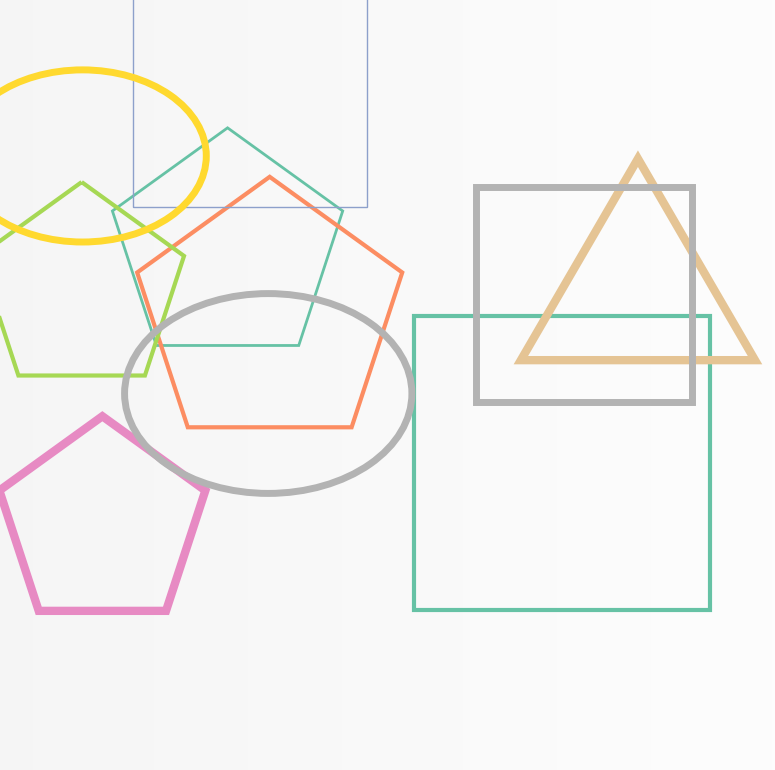[{"shape": "pentagon", "thickness": 1, "radius": 0.78, "center": [0.294, 0.678]}, {"shape": "square", "thickness": 1.5, "radius": 0.96, "center": [0.725, 0.399]}, {"shape": "pentagon", "thickness": 1.5, "radius": 0.9, "center": [0.348, 0.591]}, {"shape": "square", "thickness": 0.5, "radius": 0.76, "center": [0.323, 0.883]}, {"shape": "pentagon", "thickness": 3, "radius": 0.7, "center": [0.132, 0.32]}, {"shape": "pentagon", "thickness": 1.5, "radius": 0.69, "center": [0.105, 0.625]}, {"shape": "oval", "thickness": 2.5, "radius": 0.8, "center": [0.106, 0.797]}, {"shape": "triangle", "thickness": 3, "radius": 0.87, "center": [0.823, 0.619]}, {"shape": "oval", "thickness": 2.5, "radius": 0.93, "center": [0.346, 0.489]}, {"shape": "square", "thickness": 2.5, "radius": 0.7, "center": [0.754, 0.618]}]